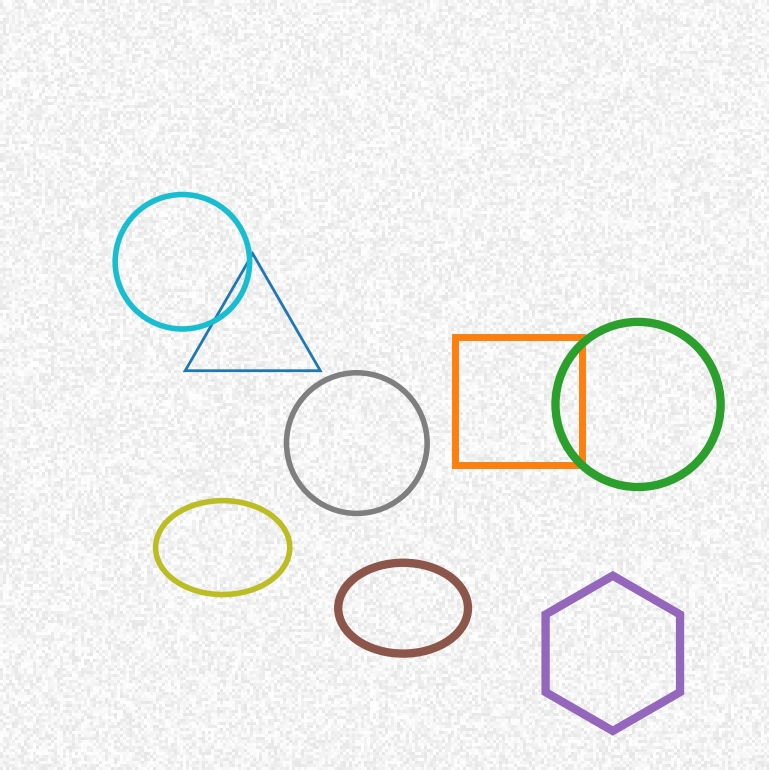[{"shape": "triangle", "thickness": 1, "radius": 0.51, "center": [0.328, 0.569]}, {"shape": "square", "thickness": 2.5, "radius": 0.41, "center": [0.673, 0.479]}, {"shape": "circle", "thickness": 3, "radius": 0.54, "center": [0.829, 0.475]}, {"shape": "hexagon", "thickness": 3, "radius": 0.5, "center": [0.796, 0.152]}, {"shape": "oval", "thickness": 3, "radius": 0.42, "center": [0.524, 0.21]}, {"shape": "circle", "thickness": 2, "radius": 0.46, "center": [0.463, 0.425]}, {"shape": "oval", "thickness": 2, "radius": 0.44, "center": [0.289, 0.289]}, {"shape": "circle", "thickness": 2, "radius": 0.44, "center": [0.237, 0.66]}]